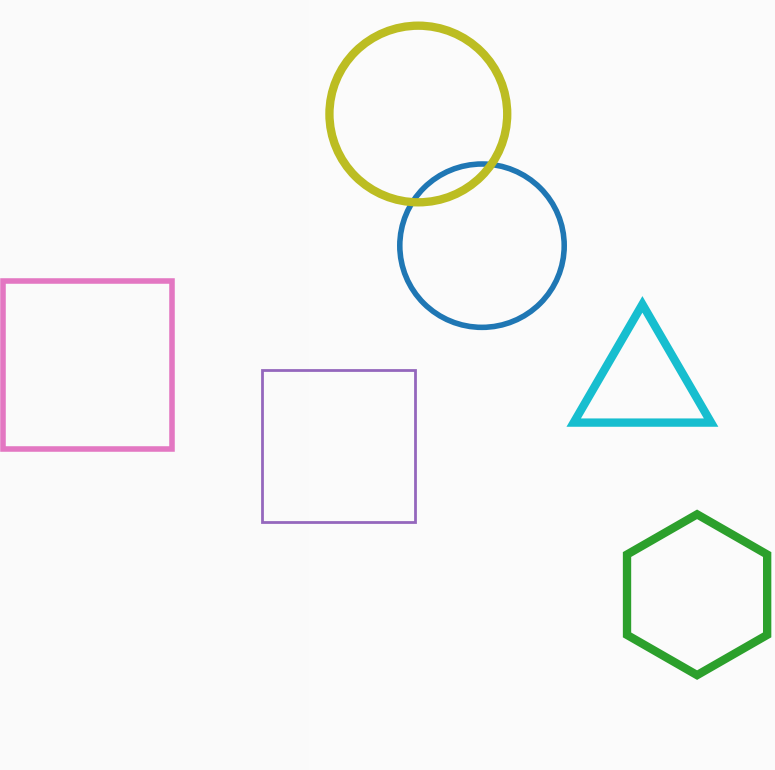[{"shape": "circle", "thickness": 2, "radius": 0.53, "center": [0.622, 0.681]}, {"shape": "hexagon", "thickness": 3, "radius": 0.52, "center": [0.899, 0.228]}, {"shape": "square", "thickness": 1, "radius": 0.49, "center": [0.437, 0.42]}, {"shape": "square", "thickness": 2, "radius": 0.55, "center": [0.113, 0.526]}, {"shape": "circle", "thickness": 3, "radius": 0.57, "center": [0.54, 0.852]}, {"shape": "triangle", "thickness": 3, "radius": 0.51, "center": [0.829, 0.502]}]